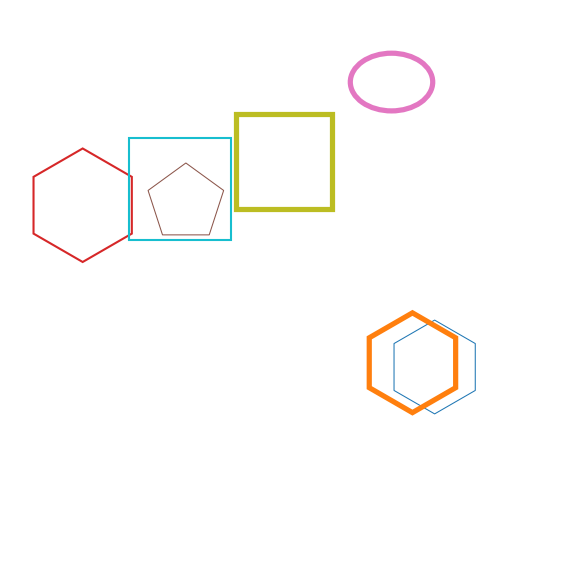[{"shape": "hexagon", "thickness": 0.5, "radius": 0.41, "center": [0.753, 0.364]}, {"shape": "hexagon", "thickness": 2.5, "radius": 0.43, "center": [0.714, 0.371]}, {"shape": "hexagon", "thickness": 1, "radius": 0.49, "center": [0.143, 0.644]}, {"shape": "pentagon", "thickness": 0.5, "radius": 0.34, "center": [0.322, 0.648]}, {"shape": "oval", "thickness": 2.5, "radius": 0.36, "center": [0.678, 0.857]}, {"shape": "square", "thickness": 2.5, "radius": 0.41, "center": [0.492, 0.719]}, {"shape": "square", "thickness": 1, "radius": 0.44, "center": [0.312, 0.671]}]